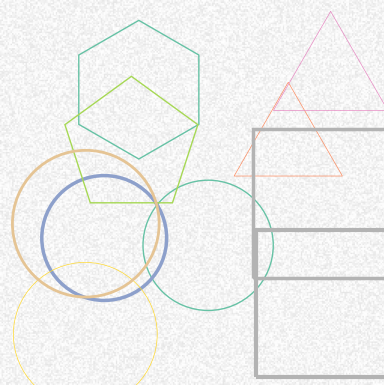[{"shape": "hexagon", "thickness": 1, "radius": 0.9, "center": [0.361, 0.767]}, {"shape": "circle", "thickness": 1, "radius": 0.85, "center": [0.541, 0.363]}, {"shape": "triangle", "thickness": 0.5, "radius": 0.81, "center": [0.749, 0.624]}, {"shape": "circle", "thickness": 2.5, "radius": 0.81, "center": [0.271, 0.382]}, {"shape": "triangle", "thickness": 0.5, "radius": 0.86, "center": [0.859, 0.799]}, {"shape": "pentagon", "thickness": 1, "radius": 0.91, "center": [0.341, 0.62]}, {"shape": "circle", "thickness": 0.5, "radius": 0.93, "center": [0.222, 0.132]}, {"shape": "circle", "thickness": 2, "radius": 0.95, "center": [0.223, 0.419]}, {"shape": "square", "thickness": 2.5, "radius": 0.97, "center": [0.851, 0.471]}, {"shape": "square", "thickness": 3, "radius": 0.96, "center": [0.855, 0.211]}]